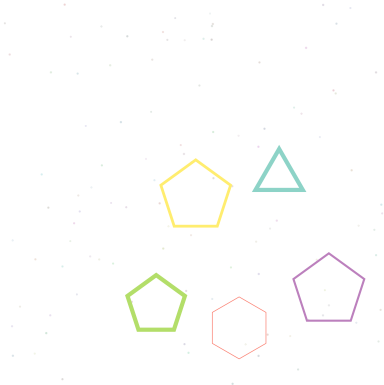[{"shape": "triangle", "thickness": 3, "radius": 0.35, "center": [0.725, 0.542]}, {"shape": "hexagon", "thickness": 0.5, "radius": 0.4, "center": [0.621, 0.148]}, {"shape": "pentagon", "thickness": 3, "radius": 0.39, "center": [0.406, 0.207]}, {"shape": "pentagon", "thickness": 1.5, "radius": 0.48, "center": [0.854, 0.245]}, {"shape": "pentagon", "thickness": 2, "radius": 0.48, "center": [0.508, 0.49]}]